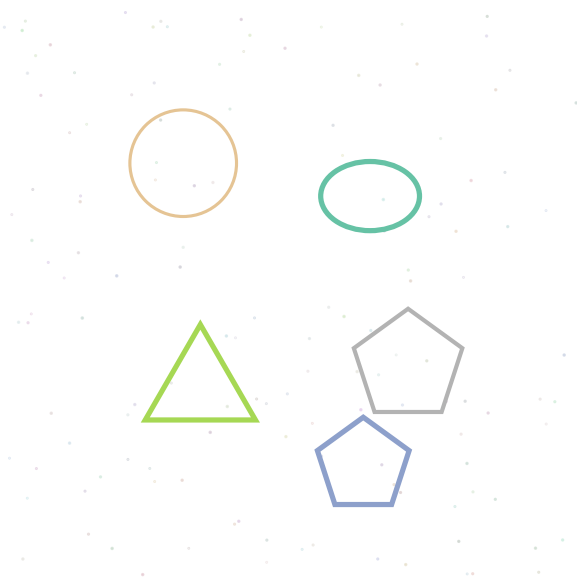[{"shape": "oval", "thickness": 2.5, "radius": 0.43, "center": [0.641, 0.66]}, {"shape": "pentagon", "thickness": 2.5, "radius": 0.42, "center": [0.629, 0.193]}, {"shape": "triangle", "thickness": 2.5, "radius": 0.55, "center": [0.347, 0.327]}, {"shape": "circle", "thickness": 1.5, "radius": 0.46, "center": [0.317, 0.717]}, {"shape": "pentagon", "thickness": 2, "radius": 0.49, "center": [0.707, 0.366]}]